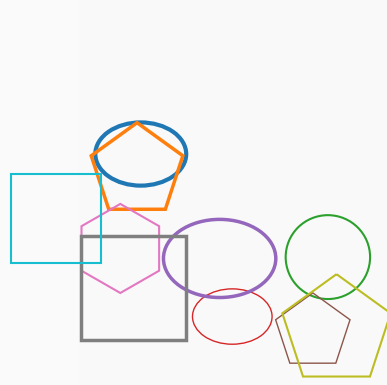[{"shape": "oval", "thickness": 3, "radius": 0.59, "center": [0.363, 0.6]}, {"shape": "pentagon", "thickness": 2.5, "radius": 0.62, "center": [0.354, 0.557]}, {"shape": "circle", "thickness": 1.5, "radius": 0.54, "center": [0.846, 0.332]}, {"shape": "oval", "thickness": 1, "radius": 0.51, "center": [0.599, 0.178]}, {"shape": "oval", "thickness": 2.5, "radius": 0.72, "center": [0.567, 0.329]}, {"shape": "pentagon", "thickness": 1, "radius": 0.5, "center": [0.807, 0.138]}, {"shape": "hexagon", "thickness": 1.5, "radius": 0.58, "center": [0.31, 0.355]}, {"shape": "square", "thickness": 2.5, "radius": 0.67, "center": [0.345, 0.252]}, {"shape": "pentagon", "thickness": 1.5, "radius": 0.73, "center": [0.868, 0.141]}, {"shape": "square", "thickness": 1.5, "radius": 0.58, "center": [0.145, 0.431]}]